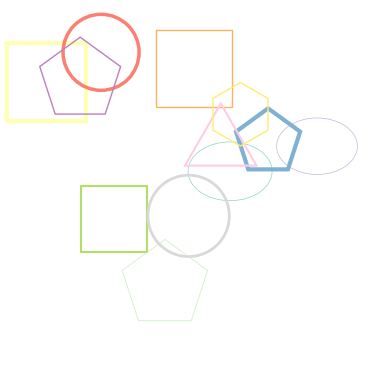[{"shape": "oval", "thickness": 0.5, "radius": 0.55, "center": [0.598, 0.555]}, {"shape": "square", "thickness": 3, "radius": 0.51, "center": [0.121, 0.788]}, {"shape": "oval", "thickness": 0.5, "radius": 0.52, "center": [0.823, 0.62]}, {"shape": "circle", "thickness": 2.5, "radius": 0.49, "center": [0.263, 0.864]}, {"shape": "pentagon", "thickness": 3, "radius": 0.44, "center": [0.696, 0.631]}, {"shape": "square", "thickness": 1, "radius": 0.5, "center": [0.504, 0.821]}, {"shape": "square", "thickness": 1.5, "radius": 0.43, "center": [0.295, 0.431]}, {"shape": "triangle", "thickness": 1.5, "radius": 0.54, "center": [0.573, 0.624]}, {"shape": "circle", "thickness": 2, "radius": 0.53, "center": [0.49, 0.439]}, {"shape": "pentagon", "thickness": 1, "radius": 0.55, "center": [0.208, 0.793]}, {"shape": "pentagon", "thickness": 0.5, "radius": 0.58, "center": [0.428, 0.261]}, {"shape": "hexagon", "thickness": 1, "radius": 0.41, "center": [0.625, 0.703]}]